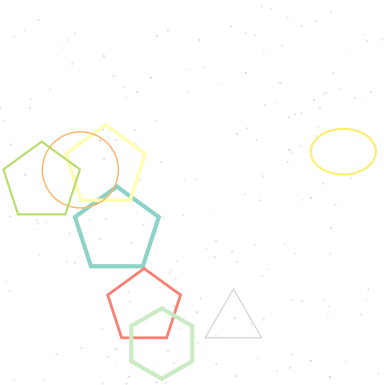[{"shape": "pentagon", "thickness": 3, "radius": 0.57, "center": [0.304, 0.401]}, {"shape": "pentagon", "thickness": 2.5, "radius": 0.54, "center": [0.274, 0.567]}, {"shape": "pentagon", "thickness": 2, "radius": 0.5, "center": [0.374, 0.203]}, {"shape": "circle", "thickness": 1, "radius": 0.49, "center": [0.209, 0.559]}, {"shape": "pentagon", "thickness": 1.5, "radius": 0.52, "center": [0.108, 0.528]}, {"shape": "triangle", "thickness": 1, "radius": 0.42, "center": [0.606, 0.165]}, {"shape": "hexagon", "thickness": 3, "radius": 0.46, "center": [0.42, 0.108]}, {"shape": "oval", "thickness": 1.5, "radius": 0.42, "center": [0.892, 0.606]}]